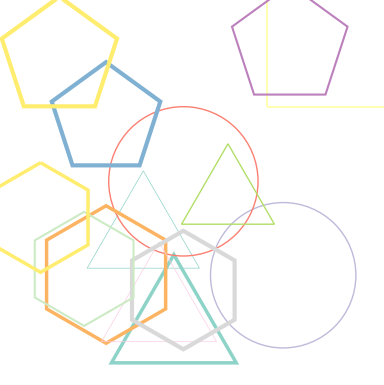[{"shape": "triangle", "thickness": 0.5, "radius": 0.84, "center": [0.372, 0.388]}, {"shape": "triangle", "thickness": 2.5, "radius": 0.94, "center": [0.452, 0.151]}, {"shape": "square", "thickness": 1.5, "radius": 0.84, "center": [0.861, 0.89]}, {"shape": "circle", "thickness": 1, "radius": 0.94, "center": [0.736, 0.285]}, {"shape": "circle", "thickness": 1, "radius": 0.97, "center": [0.476, 0.529]}, {"shape": "pentagon", "thickness": 3, "radius": 0.74, "center": [0.275, 0.69]}, {"shape": "hexagon", "thickness": 2.5, "radius": 0.89, "center": [0.276, 0.287]}, {"shape": "triangle", "thickness": 1, "radius": 0.7, "center": [0.592, 0.487]}, {"shape": "triangle", "thickness": 0.5, "radius": 0.86, "center": [0.413, 0.199]}, {"shape": "hexagon", "thickness": 3, "radius": 0.77, "center": [0.476, 0.247]}, {"shape": "pentagon", "thickness": 1.5, "radius": 0.79, "center": [0.753, 0.882]}, {"shape": "hexagon", "thickness": 1.5, "radius": 0.74, "center": [0.219, 0.302]}, {"shape": "hexagon", "thickness": 2.5, "radius": 0.71, "center": [0.105, 0.435]}, {"shape": "pentagon", "thickness": 3, "radius": 0.79, "center": [0.154, 0.851]}]